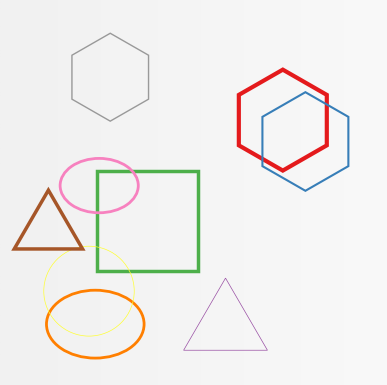[{"shape": "hexagon", "thickness": 3, "radius": 0.66, "center": [0.73, 0.688]}, {"shape": "hexagon", "thickness": 1.5, "radius": 0.64, "center": [0.788, 0.632]}, {"shape": "square", "thickness": 2.5, "radius": 0.65, "center": [0.38, 0.426]}, {"shape": "triangle", "thickness": 0.5, "radius": 0.62, "center": [0.582, 0.153]}, {"shape": "oval", "thickness": 2, "radius": 0.63, "center": [0.246, 0.158]}, {"shape": "circle", "thickness": 0.5, "radius": 0.58, "center": [0.23, 0.244]}, {"shape": "triangle", "thickness": 2.5, "radius": 0.51, "center": [0.125, 0.404]}, {"shape": "oval", "thickness": 2, "radius": 0.5, "center": [0.256, 0.518]}, {"shape": "hexagon", "thickness": 1, "radius": 0.57, "center": [0.284, 0.799]}]